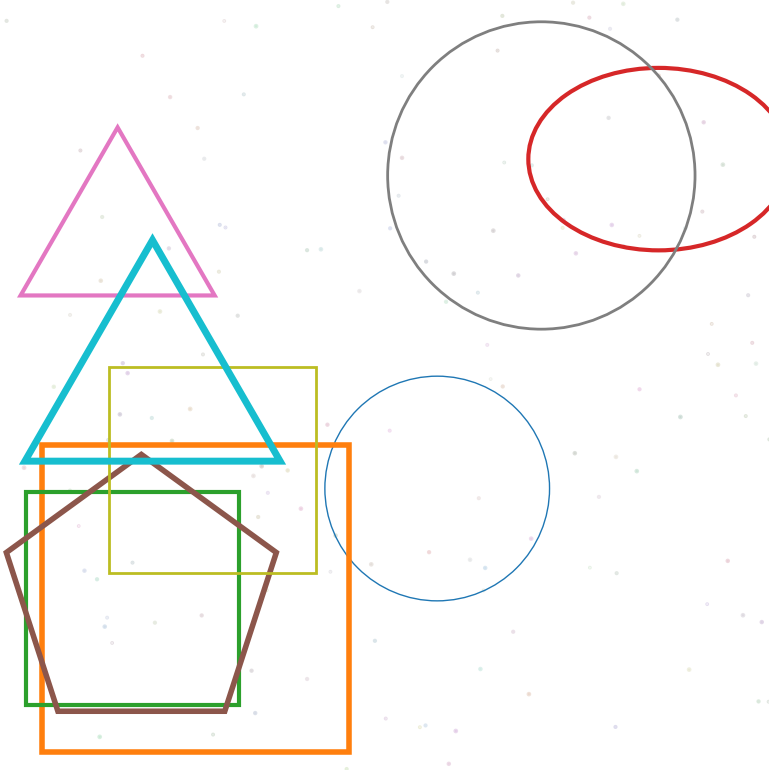[{"shape": "circle", "thickness": 0.5, "radius": 0.73, "center": [0.568, 0.366]}, {"shape": "square", "thickness": 2, "radius": 1.0, "center": [0.254, 0.223]}, {"shape": "square", "thickness": 1.5, "radius": 0.69, "center": [0.172, 0.223]}, {"shape": "oval", "thickness": 1.5, "radius": 0.85, "center": [0.855, 0.793]}, {"shape": "pentagon", "thickness": 2, "radius": 0.92, "center": [0.184, 0.225]}, {"shape": "triangle", "thickness": 1.5, "radius": 0.73, "center": [0.153, 0.689]}, {"shape": "circle", "thickness": 1, "radius": 1.0, "center": [0.703, 0.772]}, {"shape": "square", "thickness": 1, "radius": 0.67, "center": [0.276, 0.39]}, {"shape": "triangle", "thickness": 2.5, "radius": 0.96, "center": [0.198, 0.497]}]